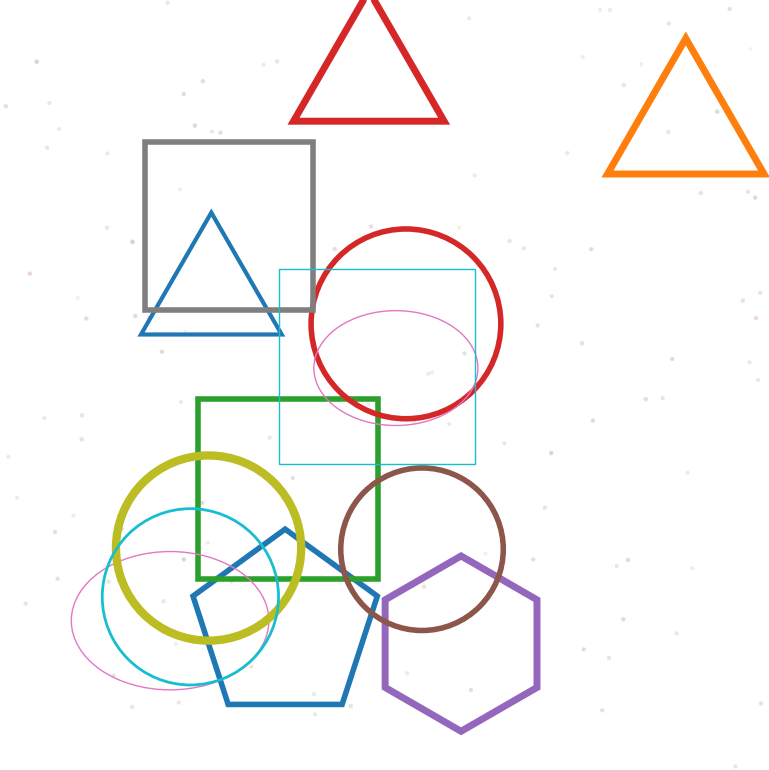[{"shape": "pentagon", "thickness": 2, "radius": 0.63, "center": [0.37, 0.187]}, {"shape": "triangle", "thickness": 1.5, "radius": 0.53, "center": [0.274, 0.618]}, {"shape": "triangle", "thickness": 2.5, "radius": 0.59, "center": [0.891, 0.833]}, {"shape": "square", "thickness": 2, "radius": 0.58, "center": [0.374, 0.365]}, {"shape": "triangle", "thickness": 2.5, "radius": 0.56, "center": [0.479, 0.899]}, {"shape": "circle", "thickness": 2, "radius": 0.62, "center": [0.527, 0.579]}, {"shape": "hexagon", "thickness": 2.5, "radius": 0.57, "center": [0.599, 0.164]}, {"shape": "circle", "thickness": 2, "radius": 0.53, "center": [0.548, 0.287]}, {"shape": "oval", "thickness": 0.5, "radius": 0.53, "center": [0.514, 0.522]}, {"shape": "oval", "thickness": 0.5, "radius": 0.64, "center": [0.221, 0.194]}, {"shape": "square", "thickness": 2, "radius": 0.55, "center": [0.297, 0.706]}, {"shape": "circle", "thickness": 3, "radius": 0.6, "center": [0.271, 0.288]}, {"shape": "square", "thickness": 0.5, "radius": 0.63, "center": [0.49, 0.524]}, {"shape": "circle", "thickness": 1, "radius": 0.57, "center": [0.247, 0.225]}]